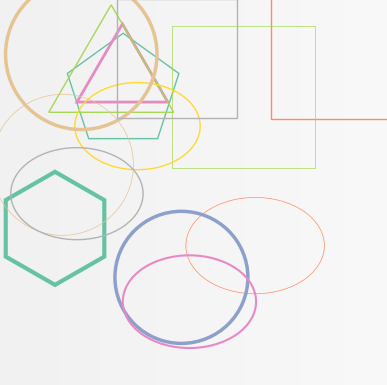[{"shape": "pentagon", "thickness": 1, "radius": 0.76, "center": [0.318, 0.762]}, {"shape": "hexagon", "thickness": 3, "radius": 0.73, "center": [0.142, 0.407]}, {"shape": "square", "thickness": 1, "radius": 0.8, "center": [0.86, 0.85]}, {"shape": "oval", "thickness": 0.5, "radius": 0.89, "center": [0.658, 0.362]}, {"shape": "circle", "thickness": 2.5, "radius": 0.86, "center": [0.468, 0.28]}, {"shape": "oval", "thickness": 1.5, "radius": 0.86, "center": [0.489, 0.216]}, {"shape": "triangle", "thickness": 2, "radius": 0.68, "center": [0.316, 0.803]}, {"shape": "triangle", "thickness": 1, "radius": 0.93, "center": [0.287, 0.801]}, {"shape": "square", "thickness": 0.5, "radius": 0.92, "center": [0.629, 0.749]}, {"shape": "oval", "thickness": 1, "radius": 0.81, "center": [0.355, 0.672]}, {"shape": "circle", "thickness": 0.5, "radius": 0.92, "center": [0.161, 0.572]}, {"shape": "circle", "thickness": 2.5, "radius": 0.98, "center": [0.21, 0.859]}, {"shape": "square", "thickness": 1, "radius": 0.77, "center": [0.457, 0.847]}, {"shape": "oval", "thickness": 1, "radius": 0.85, "center": [0.198, 0.497]}]